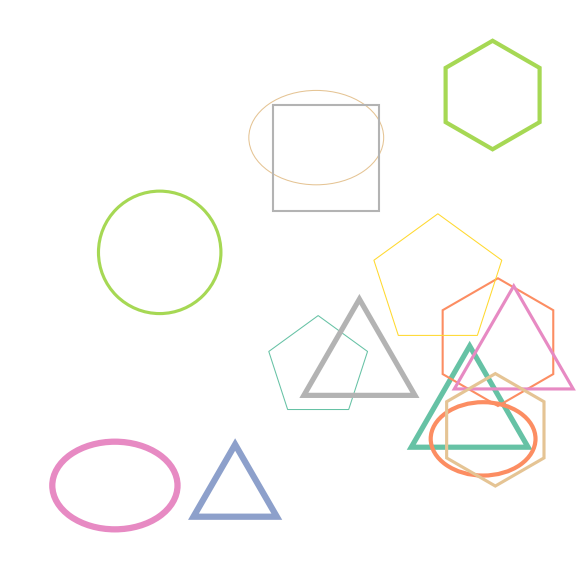[{"shape": "pentagon", "thickness": 0.5, "radius": 0.45, "center": [0.551, 0.363]}, {"shape": "triangle", "thickness": 2.5, "radius": 0.58, "center": [0.813, 0.283]}, {"shape": "hexagon", "thickness": 1, "radius": 0.55, "center": [0.862, 0.407]}, {"shape": "oval", "thickness": 2, "radius": 0.45, "center": [0.837, 0.239]}, {"shape": "triangle", "thickness": 3, "radius": 0.42, "center": [0.407, 0.146]}, {"shape": "oval", "thickness": 3, "radius": 0.54, "center": [0.199, 0.158]}, {"shape": "triangle", "thickness": 1.5, "radius": 0.59, "center": [0.89, 0.385]}, {"shape": "circle", "thickness": 1.5, "radius": 0.53, "center": [0.277, 0.562]}, {"shape": "hexagon", "thickness": 2, "radius": 0.47, "center": [0.853, 0.835]}, {"shape": "pentagon", "thickness": 0.5, "radius": 0.58, "center": [0.758, 0.513]}, {"shape": "hexagon", "thickness": 1.5, "radius": 0.49, "center": [0.858, 0.255]}, {"shape": "oval", "thickness": 0.5, "radius": 0.58, "center": [0.548, 0.761]}, {"shape": "square", "thickness": 1, "radius": 0.46, "center": [0.565, 0.726]}, {"shape": "triangle", "thickness": 2.5, "radius": 0.56, "center": [0.622, 0.37]}]